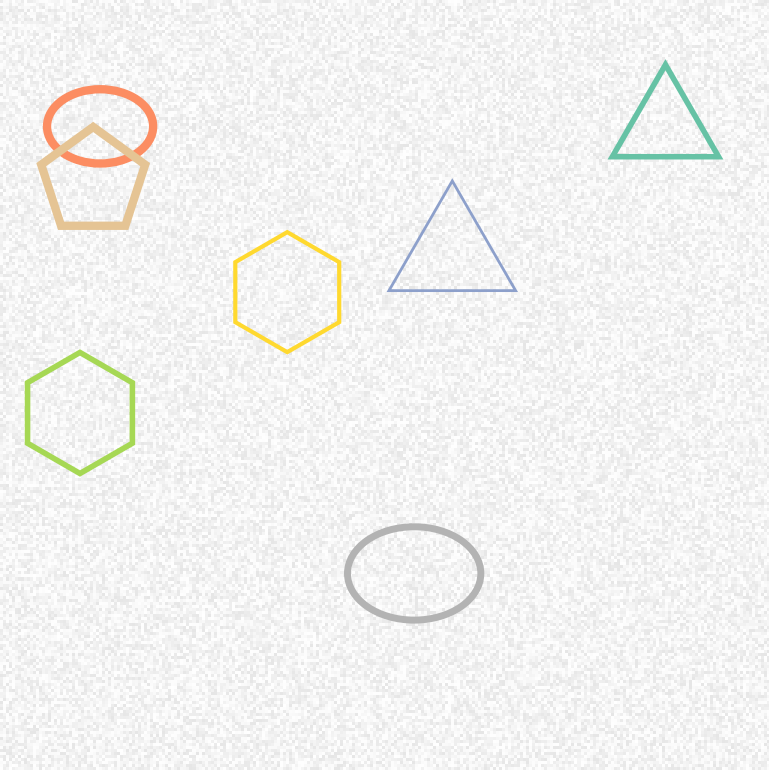[{"shape": "triangle", "thickness": 2, "radius": 0.4, "center": [0.864, 0.836]}, {"shape": "oval", "thickness": 3, "radius": 0.34, "center": [0.13, 0.836]}, {"shape": "triangle", "thickness": 1, "radius": 0.47, "center": [0.587, 0.67]}, {"shape": "hexagon", "thickness": 2, "radius": 0.39, "center": [0.104, 0.464]}, {"shape": "hexagon", "thickness": 1.5, "radius": 0.39, "center": [0.373, 0.621]}, {"shape": "pentagon", "thickness": 3, "radius": 0.35, "center": [0.121, 0.764]}, {"shape": "oval", "thickness": 2.5, "radius": 0.43, "center": [0.538, 0.255]}]